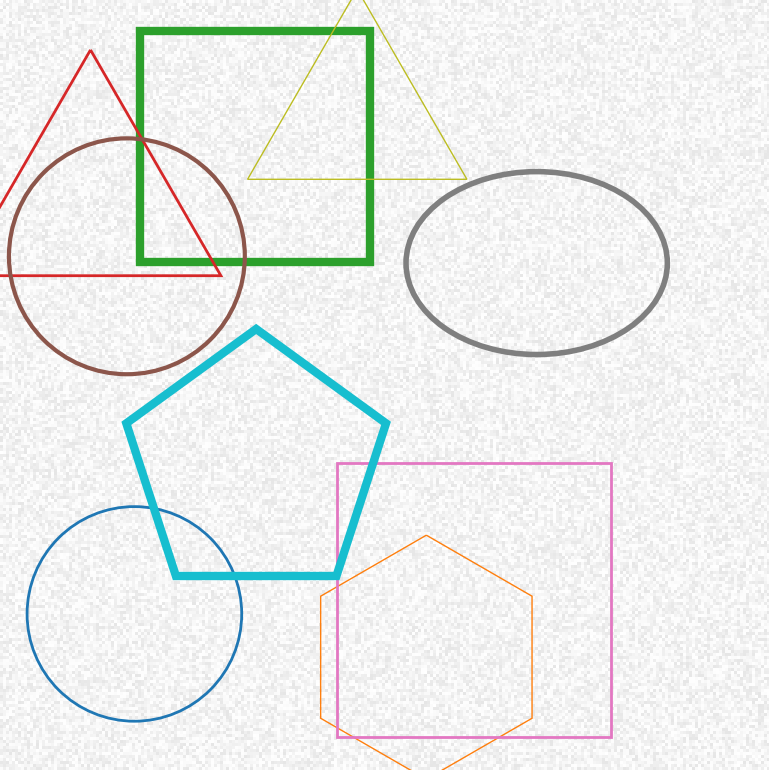[{"shape": "circle", "thickness": 1, "radius": 0.7, "center": [0.175, 0.203]}, {"shape": "hexagon", "thickness": 0.5, "radius": 0.79, "center": [0.554, 0.146]}, {"shape": "square", "thickness": 3, "radius": 0.75, "center": [0.331, 0.81]}, {"shape": "triangle", "thickness": 1, "radius": 0.98, "center": [0.118, 0.74]}, {"shape": "circle", "thickness": 1.5, "radius": 0.77, "center": [0.165, 0.667]}, {"shape": "square", "thickness": 1, "radius": 0.89, "center": [0.616, 0.221]}, {"shape": "oval", "thickness": 2, "radius": 0.85, "center": [0.697, 0.658]}, {"shape": "triangle", "thickness": 0.5, "radius": 0.82, "center": [0.464, 0.849]}, {"shape": "pentagon", "thickness": 3, "radius": 0.89, "center": [0.333, 0.395]}]